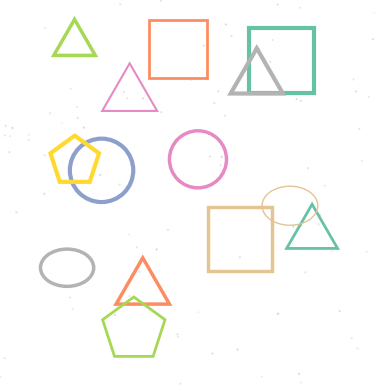[{"shape": "triangle", "thickness": 2, "radius": 0.38, "center": [0.811, 0.393]}, {"shape": "square", "thickness": 3, "radius": 0.42, "center": [0.731, 0.843]}, {"shape": "triangle", "thickness": 2.5, "radius": 0.4, "center": [0.371, 0.25]}, {"shape": "square", "thickness": 2, "radius": 0.38, "center": [0.461, 0.874]}, {"shape": "circle", "thickness": 3, "radius": 0.41, "center": [0.264, 0.558]}, {"shape": "triangle", "thickness": 1.5, "radius": 0.41, "center": [0.337, 0.753]}, {"shape": "circle", "thickness": 2.5, "radius": 0.37, "center": [0.514, 0.586]}, {"shape": "triangle", "thickness": 2.5, "radius": 0.31, "center": [0.194, 0.887]}, {"shape": "pentagon", "thickness": 2, "radius": 0.43, "center": [0.348, 0.143]}, {"shape": "pentagon", "thickness": 3, "radius": 0.33, "center": [0.194, 0.581]}, {"shape": "oval", "thickness": 1, "radius": 0.36, "center": [0.753, 0.466]}, {"shape": "square", "thickness": 2.5, "radius": 0.42, "center": [0.624, 0.379]}, {"shape": "oval", "thickness": 2.5, "radius": 0.35, "center": [0.174, 0.305]}, {"shape": "triangle", "thickness": 3, "radius": 0.39, "center": [0.667, 0.796]}]